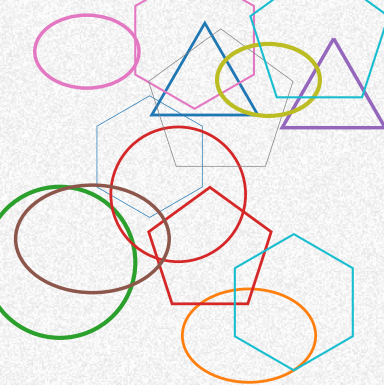[{"shape": "hexagon", "thickness": 0.5, "radius": 0.79, "center": [0.389, 0.593]}, {"shape": "triangle", "thickness": 2, "radius": 0.8, "center": [0.532, 0.781]}, {"shape": "oval", "thickness": 2, "radius": 0.87, "center": [0.647, 0.128]}, {"shape": "circle", "thickness": 3, "radius": 0.98, "center": [0.155, 0.319]}, {"shape": "circle", "thickness": 2, "radius": 0.87, "center": [0.463, 0.495]}, {"shape": "pentagon", "thickness": 2, "radius": 0.84, "center": [0.545, 0.346]}, {"shape": "triangle", "thickness": 2.5, "radius": 0.77, "center": [0.867, 0.746]}, {"shape": "oval", "thickness": 2.5, "radius": 1.0, "center": [0.24, 0.38]}, {"shape": "hexagon", "thickness": 1.5, "radius": 0.89, "center": [0.505, 0.895]}, {"shape": "oval", "thickness": 2.5, "radius": 0.68, "center": [0.226, 0.866]}, {"shape": "pentagon", "thickness": 0.5, "radius": 0.99, "center": [0.573, 0.728]}, {"shape": "oval", "thickness": 3, "radius": 0.67, "center": [0.697, 0.792]}, {"shape": "hexagon", "thickness": 1.5, "radius": 0.88, "center": [0.763, 0.215]}, {"shape": "pentagon", "thickness": 1.5, "radius": 0.94, "center": [0.83, 0.9]}]